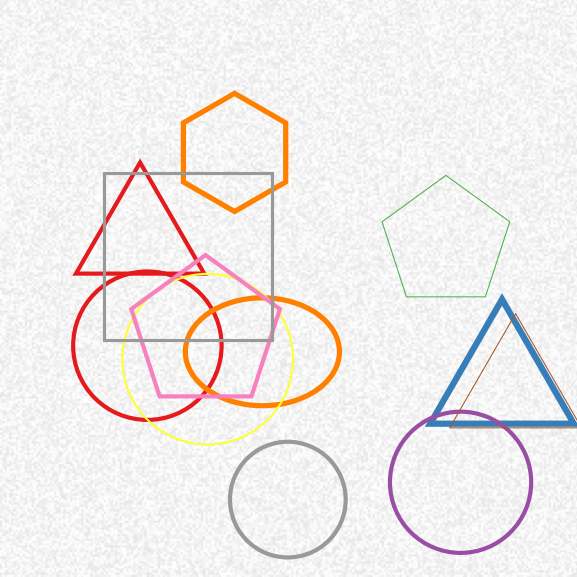[{"shape": "circle", "thickness": 2, "radius": 0.64, "center": [0.255, 0.401]}, {"shape": "triangle", "thickness": 2, "radius": 0.64, "center": [0.243, 0.589]}, {"shape": "triangle", "thickness": 3, "radius": 0.72, "center": [0.869, 0.337]}, {"shape": "pentagon", "thickness": 0.5, "radius": 0.58, "center": [0.772, 0.579]}, {"shape": "circle", "thickness": 2, "radius": 0.61, "center": [0.798, 0.164]}, {"shape": "hexagon", "thickness": 2.5, "radius": 0.51, "center": [0.406, 0.735]}, {"shape": "oval", "thickness": 2.5, "radius": 0.67, "center": [0.454, 0.39]}, {"shape": "circle", "thickness": 1, "radius": 0.74, "center": [0.36, 0.377]}, {"shape": "triangle", "thickness": 0.5, "radius": 0.66, "center": [0.893, 0.324]}, {"shape": "pentagon", "thickness": 2, "radius": 0.68, "center": [0.356, 0.422]}, {"shape": "square", "thickness": 1.5, "radius": 0.72, "center": [0.326, 0.556]}, {"shape": "circle", "thickness": 2, "radius": 0.5, "center": [0.498, 0.134]}]